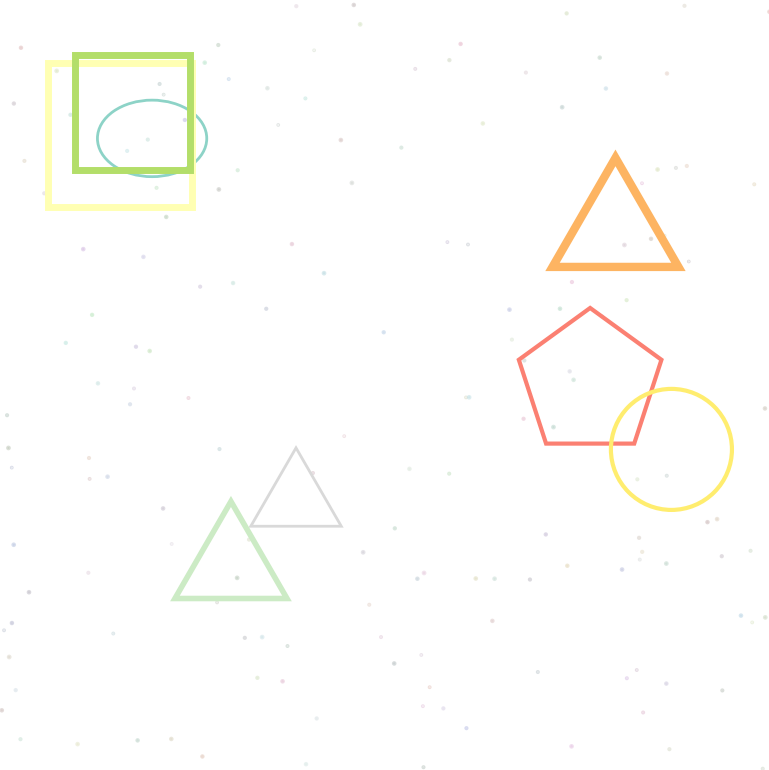[{"shape": "oval", "thickness": 1, "radius": 0.35, "center": [0.198, 0.82]}, {"shape": "square", "thickness": 2.5, "radius": 0.47, "center": [0.156, 0.825]}, {"shape": "pentagon", "thickness": 1.5, "radius": 0.49, "center": [0.766, 0.503]}, {"shape": "triangle", "thickness": 3, "radius": 0.47, "center": [0.799, 0.701]}, {"shape": "square", "thickness": 2.5, "radius": 0.37, "center": [0.172, 0.853]}, {"shape": "triangle", "thickness": 1, "radius": 0.34, "center": [0.384, 0.351]}, {"shape": "triangle", "thickness": 2, "radius": 0.42, "center": [0.3, 0.265]}, {"shape": "circle", "thickness": 1.5, "radius": 0.39, "center": [0.872, 0.416]}]